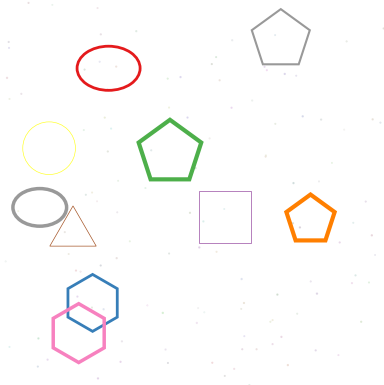[{"shape": "oval", "thickness": 2, "radius": 0.41, "center": [0.282, 0.823]}, {"shape": "hexagon", "thickness": 2, "radius": 0.37, "center": [0.241, 0.213]}, {"shape": "pentagon", "thickness": 3, "radius": 0.43, "center": [0.441, 0.603]}, {"shape": "square", "thickness": 0.5, "radius": 0.34, "center": [0.584, 0.436]}, {"shape": "pentagon", "thickness": 3, "radius": 0.33, "center": [0.807, 0.429]}, {"shape": "circle", "thickness": 0.5, "radius": 0.34, "center": [0.128, 0.615]}, {"shape": "triangle", "thickness": 0.5, "radius": 0.35, "center": [0.19, 0.396]}, {"shape": "hexagon", "thickness": 2.5, "radius": 0.38, "center": [0.204, 0.135]}, {"shape": "oval", "thickness": 2.5, "radius": 0.35, "center": [0.103, 0.461]}, {"shape": "pentagon", "thickness": 1.5, "radius": 0.4, "center": [0.729, 0.897]}]